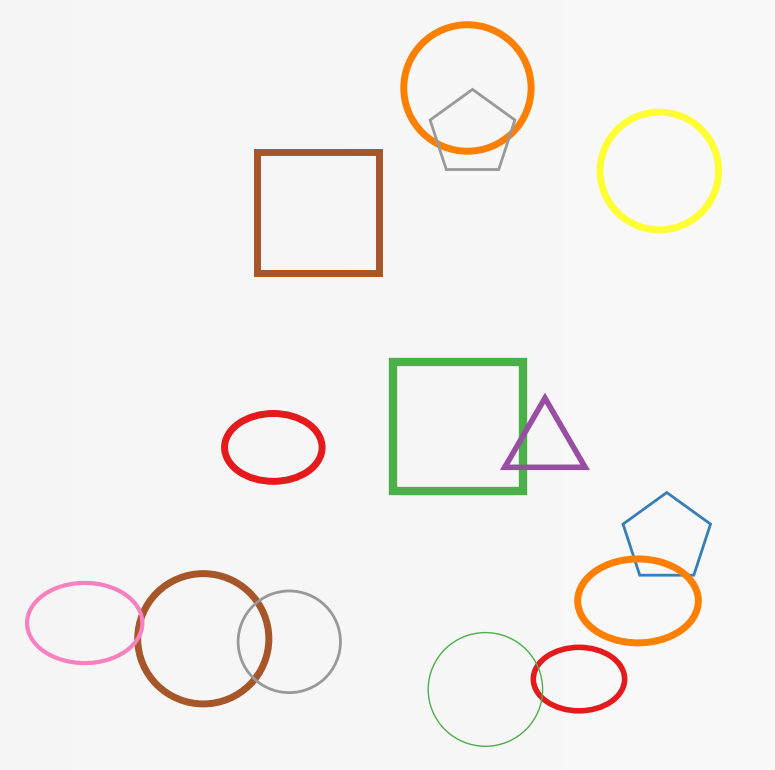[{"shape": "oval", "thickness": 2.5, "radius": 0.31, "center": [0.353, 0.419]}, {"shape": "oval", "thickness": 2, "radius": 0.29, "center": [0.747, 0.118]}, {"shape": "pentagon", "thickness": 1, "radius": 0.3, "center": [0.86, 0.301]}, {"shape": "circle", "thickness": 0.5, "radius": 0.37, "center": [0.626, 0.105]}, {"shape": "square", "thickness": 3, "radius": 0.42, "center": [0.591, 0.446]}, {"shape": "triangle", "thickness": 2, "radius": 0.3, "center": [0.703, 0.423]}, {"shape": "circle", "thickness": 2.5, "radius": 0.41, "center": [0.603, 0.886]}, {"shape": "oval", "thickness": 2.5, "radius": 0.39, "center": [0.823, 0.22]}, {"shape": "circle", "thickness": 2.5, "radius": 0.38, "center": [0.851, 0.778]}, {"shape": "square", "thickness": 2.5, "radius": 0.39, "center": [0.41, 0.724]}, {"shape": "circle", "thickness": 2.5, "radius": 0.42, "center": [0.262, 0.17]}, {"shape": "oval", "thickness": 1.5, "radius": 0.37, "center": [0.109, 0.191]}, {"shape": "circle", "thickness": 1, "radius": 0.33, "center": [0.373, 0.166]}, {"shape": "pentagon", "thickness": 1, "radius": 0.29, "center": [0.61, 0.826]}]